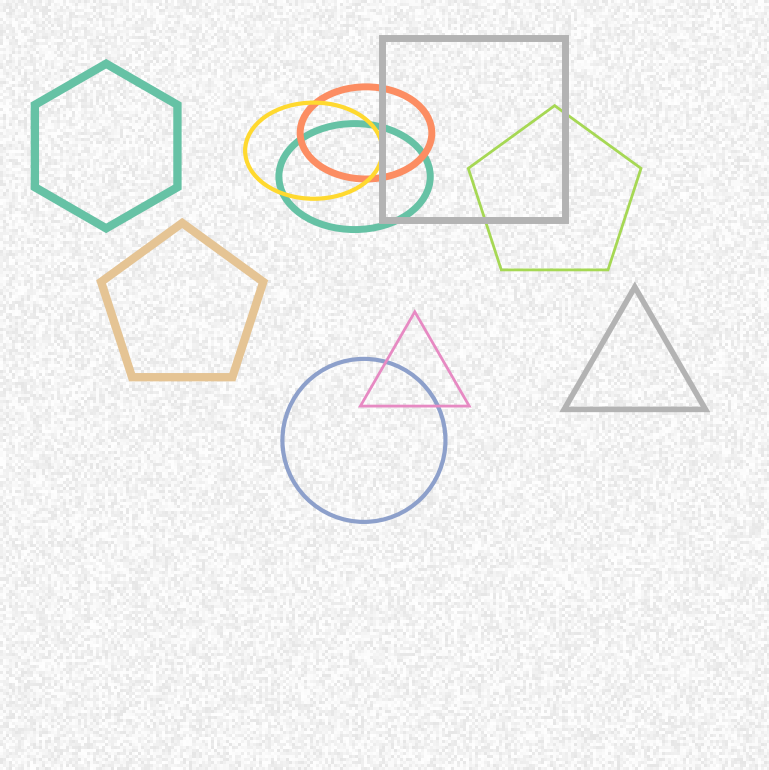[{"shape": "oval", "thickness": 2.5, "radius": 0.49, "center": [0.46, 0.771]}, {"shape": "hexagon", "thickness": 3, "radius": 0.53, "center": [0.138, 0.81]}, {"shape": "oval", "thickness": 2.5, "radius": 0.43, "center": [0.475, 0.827]}, {"shape": "circle", "thickness": 1.5, "radius": 0.53, "center": [0.473, 0.428]}, {"shape": "triangle", "thickness": 1, "radius": 0.41, "center": [0.539, 0.513]}, {"shape": "pentagon", "thickness": 1, "radius": 0.59, "center": [0.72, 0.745]}, {"shape": "oval", "thickness": 1.5, "radius": 0.45, "center": [0.408, 0.804]}, {"shape": "pentagon", "thickness": 3, "radius": 0.55, "center": [0.237, 0.6]}, {"shape": "square", "thickness": 2.5, "radius": 0.59, "center": [0.615, 0.833]}, {"shape": "triangle", "thickness": 2, "radius": 0.53, "center": [0.824, 0.521]}]